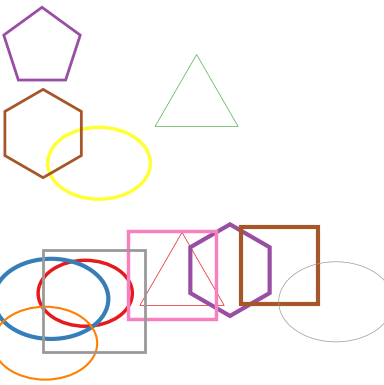[{"shape": "triangle", "thickness": 0.5, "radius": 0.63, "center": [0.473, 0.27]}, {"shape": "oval", "thickness": 2.5, "radius": 0.61, "center": [0.221, 0.238]}, {"shape": "oval", "thickness": 3, "radius": 0.74, "center": [0.133, 0.224]}, {"shape": "triangle", "thickness": 0.5, "radius": 0.62, "center": [0.511, 0.734]}, {"shape": "hexagon", "thickness": 3, "radius": 0.59, "center": [0.597, 0.298]}, {"shape": "pentagon", "thickness": 2, "radius": 0.52, "center": [0.109, 0.877]}, {"shape": "oval", "thickness": 1.5, "radius": 0.68, "center": [0.117, 0.109]}, {"shape": "oval", "thickness": 2.5, "radius": 0.67, "center": [0.257, 0.576]}, {"shape": "square", "thickness": 3, "radius": 0.51, "center": [0.726, 0.31]}, {"shape": "hexagon", "thickness": 2, "radius": 0.57, "center": [0.112, 0.653]}, {"shape": "square", "thickness": 2.5, "radius": 0.57, "center": [0.447, 0.286]}, {"shape": "square", "thickness": 2, "radius": 0.66, "center": [0.244, 0.219]}, {"shape": "oval", "thickness": 0.5, "radius": 0.74, "center": [0.872, 0.216]}]